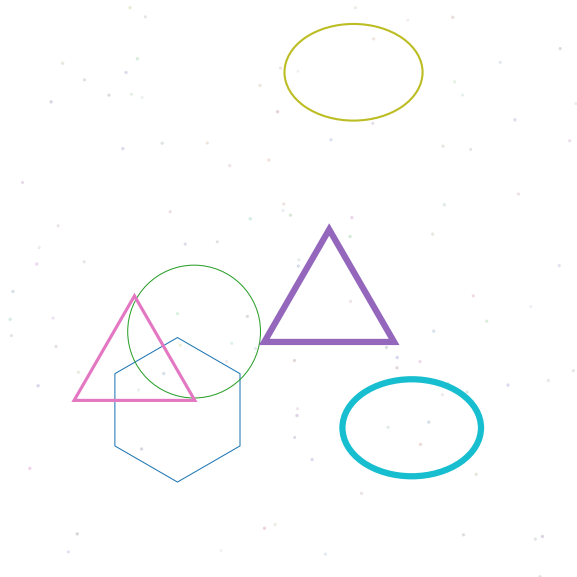[{"shape": "hexagon", "thickness": 0.5, "radius": 0.63, "center": [0.307, 0.29]}, {"shape": "circle", "thickness": 0.5, "radius": 0.57, "center": [0.336, 0.425]}, {"shape": "triangle", "thickness": 3, "radius": 0.65, "center": [0.57, 0.472]}, {"shape": "triangle", "thickness": 1.5, "radius": 0.6, "center": [0.233, 0.366]}, {"shape": "oval", "thickness": 1, "radius": 0.6, "center": [0.612, 0.874]}, {"shape": "oval", "thickness": 3, "radius": 0.6, "center": [0.713, 0.258]}]